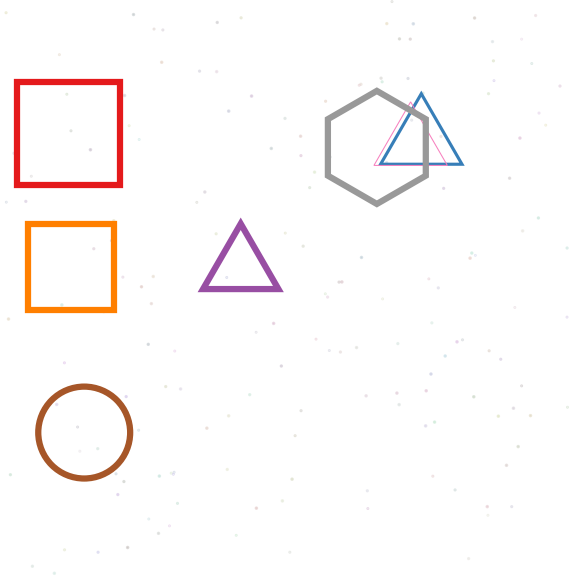[{"shape": "square", "thickness": 3, "radius": 0.45, "center": [0.119, 0.768]}, {"shape": "triangle", "thickness": 1.5, "radius": 0.41, "center": [0.729, 0.755]}, {"shape": "triangle", "thickness": 3, "radius": 0.38, "center": [0.417, 0.536]}, {"shape": "square", "thickness": 3, "radius": 0.37, "center": [0.123, 0.537]}, {"shape": "circle", "thickness": 3, "radius": 0.4, "center": [0.146, 0.25]}, {"shape": "triangle", "thickness": 0.5, "radius": 0.37, "center": [0.711, 0.749]}, {"shape": "hexagon", "thickness": 3, "radius": 0.49, "center": [0.653, 0.744]}]